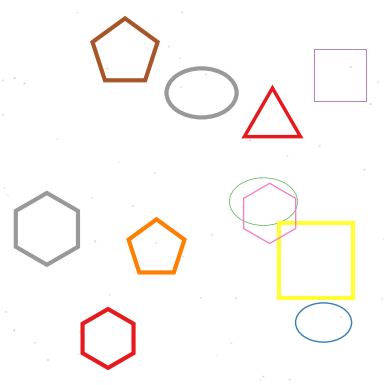[{"shape": "hexagon", "thickness": 3, "radius": 0.38, "center": [0.281, 0.121]}, {"shape": "triangle", "thickness": 2.5, "radius": 0.42, "center": [0.708, 0.687]}, {"shape": "oval", "thickness": 1, "radius": 0.36, "center": [0.84, 0.162]}, {"shape": "oval", "thickness": 0.5, "radius": 0.44, "center": [0.684, 0.476]}, {"shape": "square", "thickness": 0.5, "radius": 0.34, "center": [0.882, 0.805]}, {"shape": "pentagon", "thickness": 3, "radius": 0.38, "center": [0.407, 0.354]}, {"shape": "square", "thickness": 3, "radius": 0.48, "center": [0.821, 0.323]}, {"shape": "pentagon", "thickness": 3, "radius": 0.44, "center": [0.325, 0.863]}, {"shape": "hexagon", "thickness": 1, "radius": 0.39, "center": [0.7, 0.446]}, {"shape": "hexagon", "thickness": 3, "radius": 0.47, "center": [0.122, 0.406]}, {"shape": "oval", "thickness": 3, "radius": 0.46, "center": [0.524, 0.759]}]